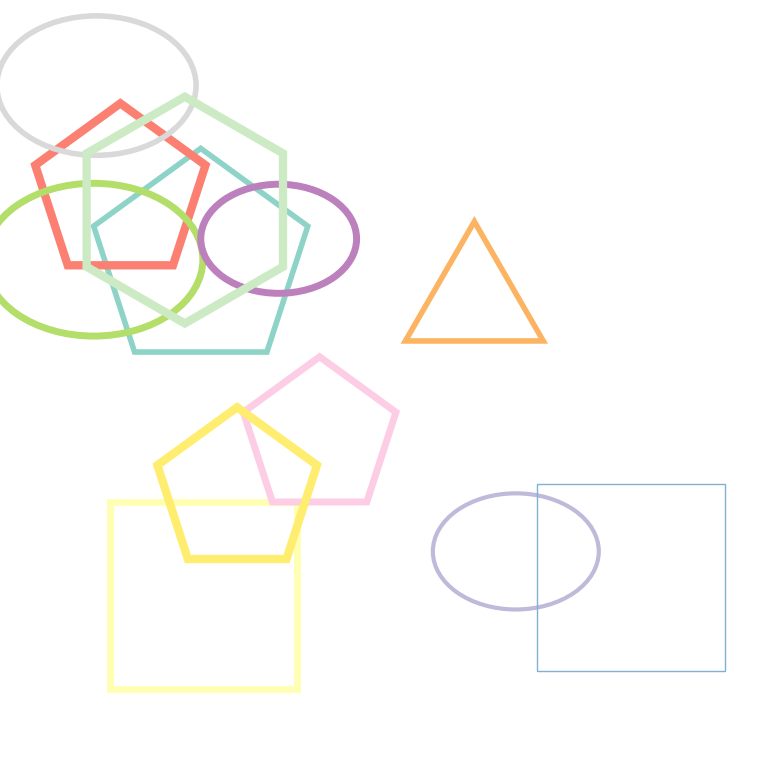[{"shape": "pentagon", "thickness": 2, "radius": 0.73, "center": [0.261, 0.661]}, {"shape": "square", "thickness": 2.5, "radius": 0.61, "center": [0.264, 0.227]}, {"shape": "oval", "thickness": 1.5, "radius": 0.54, "center": [0.67, 0.284]}, {"shape": "pentagon", "thickness": 3, "radius": 0.58, "center": [0.156, 0.75]}, {"shape": "square", "thickness": 0.5, "radius": 0.61, "center": [0.819, 0.25]}, {"shape": "triangle", "thickness": 2, "radius": 0.52, "center": [0.616, 0.609]}, {"shape": "oval", "thickness": 2.5, "radius": 0.71, "center": [0.122, 0.663]}, {"shape": "pentagon", "thickness": 2.5, "radius": 0.52, "center": [0.415, 0.432]}, {"shape": "oval", "thickness": 2, "radius": 0.65, "center": [0.125, 0.889]}, {"shape": "oval", "thickness": 2.5, "radius": 0.51, "center": [0.362, 0.69]}, {"shape": "hexagon", "thickness": 3, "radius": 0.74, "center": [0.24, 0.727]}, {"shape": "pentagon", "thickness": 3, "radius": 0.54, "center": [0.308, 0.362]}]